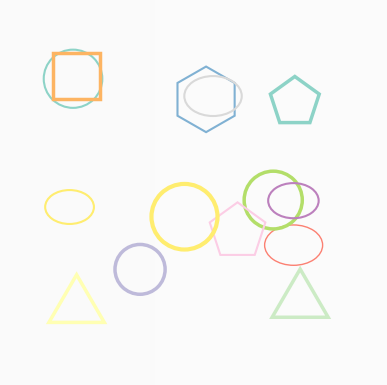[{"shape": "pentagon", "thickness": 2.5, "radius": 0.33, "center": [0.761, 0.735]}, {"shape": "circle", "thickness": 1.5, "radius": 0.38, "center": [0.188, 0.795]}, {"shape": "triangle", "thickness": 2.5, "radius": 0.41, "center": [0.198, 0.204]}, {"shape": "circle", "thickness": 2.5, "radius": 0.32, "center": [0.361, 0.3]}, {"shape": "oval", "thickness": 1, "radius": 0.37, "center": [0.758, 0.363]}, {"shape": "hexagon", "thickness": 1.5, "radius": 0.43, "center": [0.532, 0.742]}, {"shape": "square", "thickness": 2.5, "radius": 0.3, "center": [0.198, 0.803]}, {"shape": "circle", "thickness": 2.5, "radius": 0.37, "center": [0.705, 0.48]}, {"shape": "pentagon", "thickness": 1.5, "radius": 0.38, "center": [0.613, 0.399]}, {"shape": "oval", "thickness": 1.5, "radius": 0.37, "center": [0.55, 0.751]}, {"shape": "oval", "thickness": 1.5, "radius": 0.33, "center": [0.757, 0.479]}, {"shape": "triangle", "thickness": 2.5, "radius": 0.42, "center": [0.775, 0.218]}, {"shape": "circle", "thickness": 3, "radius": 0.43, "center": [0.476, 0.437]}, {"shape": "oval", "thickness": 1.5, "radius": 0.31, "center": [0.179, 0.462]}]